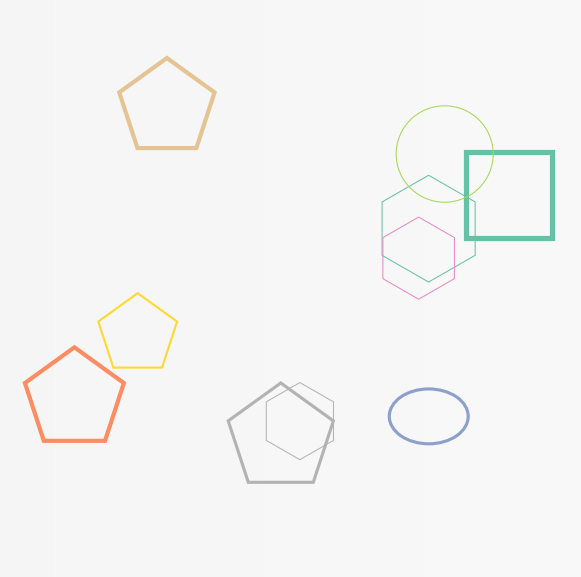[{"shape": "square", "thickness": 2.5, "radius": 0.37, "center": [0.876, 0.661]}, {"shape": "hexagon", "thickness": 0.5, "radius": 0.46, "center": [0.737, 0.603]}, {"shape": "pentagon", "thickness": 2, "radius": 0.45, "center": [0.128, 0.308]}, {"shape": "oval", "thickness": 1.5, "radius": 0.34, "center": [0.738, 0.278]}, {"shape": "hexagon", "thickness": 0.5, "radius": 0.36, "center": [0.72, 0.552]}, {"shape": "circle", "thickness": 0.5, "radius": 0.42, "center": [0.765, 0.732]}, {"shape": "pentagon", "thickness": 1, "radius": 0.36, "center": [0.237, 0.42]}, {"shape": "pentagon", "thickness": 2, "radius": 0.43, "center": [0.287, 0.812]}, {"shape": "hexagon", "thickness": 0.5, "radius": 0.33, "center": [0.516, 0.27]}, {"shape": "pentagon", "thickness": 1.5, "radius": 0.48, "center": [0.483, 0.241]}]